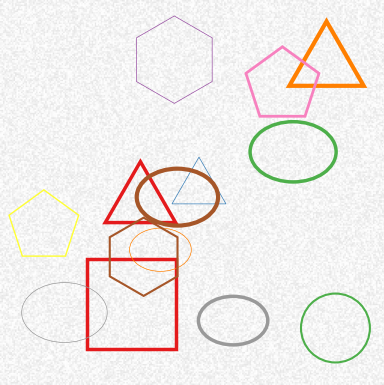[{"shape": "triangle", "thickness": 2.5, "radius": 0.53, "center": [0.365, 0.475]}, {"shape": "square", "thickness": 2.5, "radius": 0.58, "center": [0.341, 0.21]}, {"shape": "triangle", "thickness": 0.5, "radius": 0.4, "center": [0.517, 0.511]}, {"shape": "oval", "thickness": 2.5, "radius": 0.56, "center": [0.761, 0.606]}, {"shape": "circle", "thickness": 1.5, "radius": 0.45, "center": [0.871, 0.148]}, {"shape": "hexagon", "thickness": 0.5, "radius": 0.57, "center": [0.453, 0.845]}, {"shape": "triangle", "thickness": 3, "radius": 0.56, "center": [0.848, 0.833]}, {"shape": "oval", "thickness": 0.5, "radius": 0.4, "center": [0.417, 0.351]}, {"shape": "pentagon", "thickness": 1, "radius": 0.48, "center": [0.114, 0.412]}, {"shape": "hexagon", "thickness": 1.5, "radius": 0.51, "center": [0.373, 0.333]}, {"shape": "oval", "thickness": 3, "radius": 0.53, "center": [0.461, 0.488]}, {"shape": "pentagon", "thickness": 2, "radius": 0.5, "center": [0.734, 0.779]}, {"shape": "oval", "thickness": 2.5, "radius": 0.45, "center": [0.605, 0.167]}, {"shape": "oval", "thickness": 0.5, "radius": 0.56, "center": [0.167, 0.188]}]